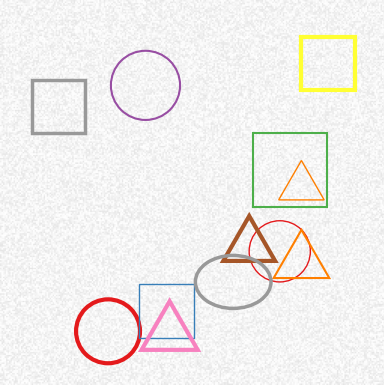[{"shape": "circle", "thickness": 3, "radius": 0.42, "center": [0.281, 0.139]}, {"shape": "circle", "thickness": 1, "radius": 0.4, "center": [0.727, 0.347]}, {"shape": "square", "thickness": 1, "radius": 0.36, "center": [0.433, 0.192]}, {"shape": "square", "thickness": 1.5, "radius": 0.48, "center": [0.752, 0.558]}, {"shape": "circle", "thickness": 1.5, "radius": 0.45, "center": [0.378, 0.778]}, {"shape": "triangle", "thickness": 1, "radius": 0.34, "center": [0.783, 0.515]}, {"shape": "triangle", "thickness": 1.5, "radius": 0.42, "center": [0.783, 0.32]}, {"shape": "square", "thickness": 3, "radius": 0.35, "center": [0.851, 0.835]}, {"shape": "triangle", "thickness": 3, "radius": 0.39, "center": [0.647, 0.361]}, {"shape": "triangle", "thickness": 3, "radius": 0.42, "center": [0.441, 0.133]}, {"shape": "oval", "thickness": 2.5, "radius": 0.49, "center": [0.606, 0.268]}, {"shape": "square", "thickness": 2.5, "radius": 0.35, "center": [0.152, 0.724]}]